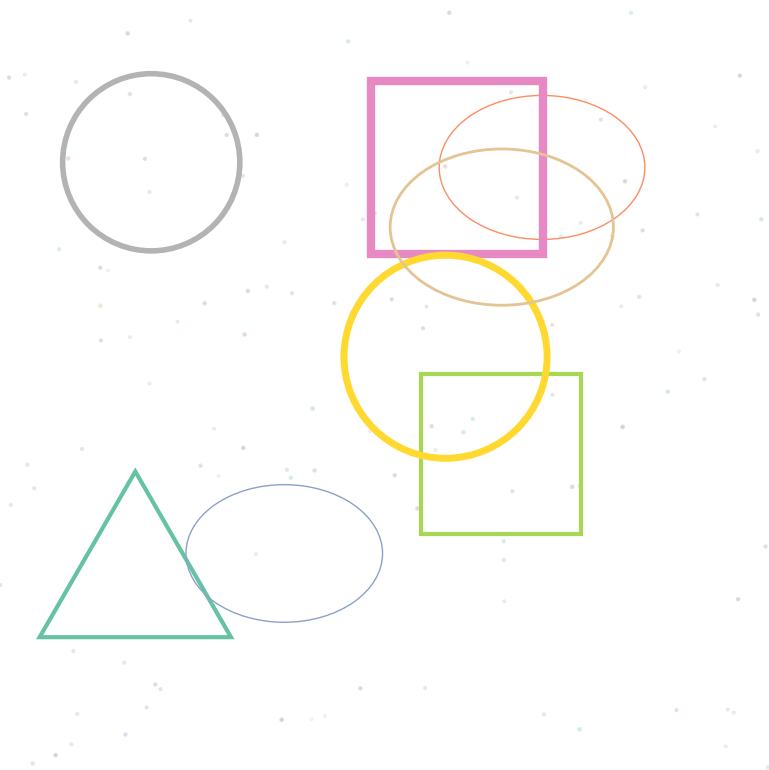[{"shape": "triangle", "thickness": 1.5, "radius": 0.72, "center": [0.176, 0.244]}, {"shape": "oval", "thickness": 0.5, "radius": 0.67, "center": [0.704, 0.783]}, {"shape": "oval", "thickness": 0.5, "radius": 0.64, "center": [0.369, 0.281]}, {"shape": "square", "thickness": 3, "radius": 0.56, "center": [0.594, 0.782]}, {"shape": "square", "thickness": 1.5, "radius": 0.52, "center": [0.651, 0.41]}, {"shape": "circle", "thickness": 2.5, "radius": 0.66, "center": [0.579, 0.537]}, {"shape": "oval", "thickness": 1, "radius": 0.72, "center": [0.652, 0.705]}, {"shape": "circle", "thickness": 2, "radius": 0.58, "center": [0.196, 0.789]}]